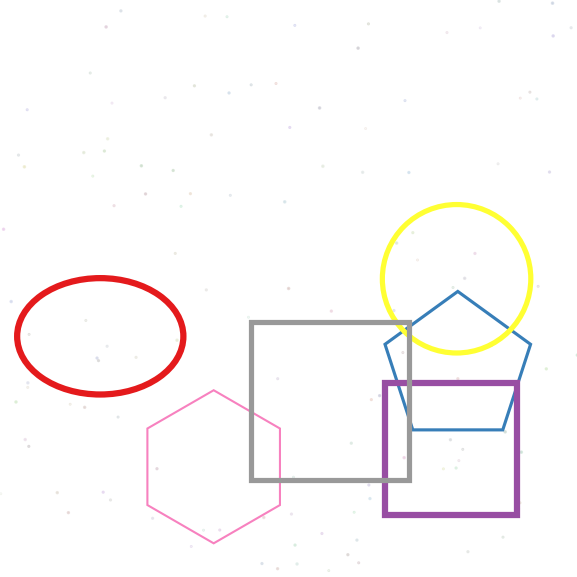[{"shape": "oval", "thickness": 3, "radius": 0.72, "center": [0.174, 0.417]}, {"shape": "pentagon", "thickness": 1.5, "radius": 0.66, "center": [0.793, 0.362]}, {"shape": "square", "thickness": 3, "radius": 0.57, "center": [0.781, 0.222]}, {"shape": "circle", "thickness": 2.5, "radius": 0.64, "center": [0.791, 0.516]}, {"shape": "hexagon", "thickness": 1, "radius": 0.66, "center": [0.37, 0.191]}, {"shape": "square", "thickness": 2.5, "radius": 0.69, "center": [0.571, 0.304]}]